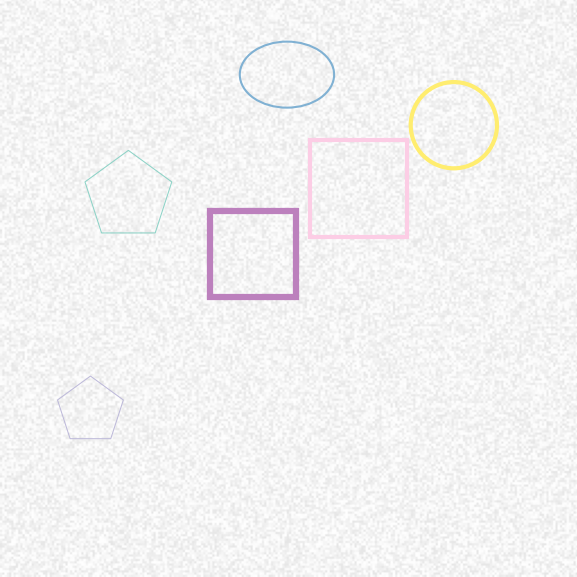[{"shape": "pentagon", "thickness": 0.5, "radius": 0.4, "center": [0.222, 0.66]}, {"shape": "pentagon", "thickness": 0.5, "radius": 0.3, "center": [0.157, 0.288]}, {"shape": "oval", "thickness": 1, "radius": 0.41, "center": [0.497, 0.87]}, {"shape": "square", "thickness": 2, "radius": 0.42, "center": [0.62, 0.672]}, {"shape": "square", "thickness": 3, "radius": 0.37, "center": [0.439, 0.559]}, {"shape": "circle", "thickness": 2, "radius": 0.37, "center": [0.786, 0.782]}]